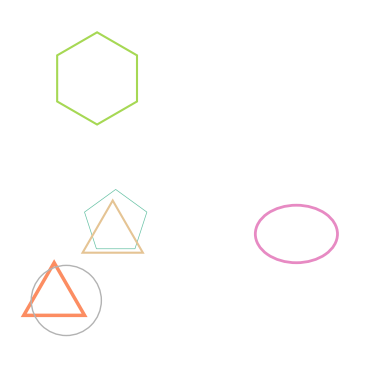[{"shape": "pentagon", "thickness": 0.5, "radius": 0.43, "center": [0.3, 0.423]}, {"shape": "triangle", "thickness": 2.5, "radius": 0.46, "center": [0.141, 0.226]}, {"shape": "oval", "thickness": 2, "radius": 0.53, "center": [0.77, 0.392]}, {"shape": "hexagon", "thickness": 1.5, "radius": 0.6, "center": [0.252, 0.796]}, {"shape": "triangle", "thickness": 1.5, "radius": 0.45, "center": [0.293, 0.389]}, {"shape": "circle", "thickness": 1, "radius": 0.46, "center": [0.172, 0.22]}]